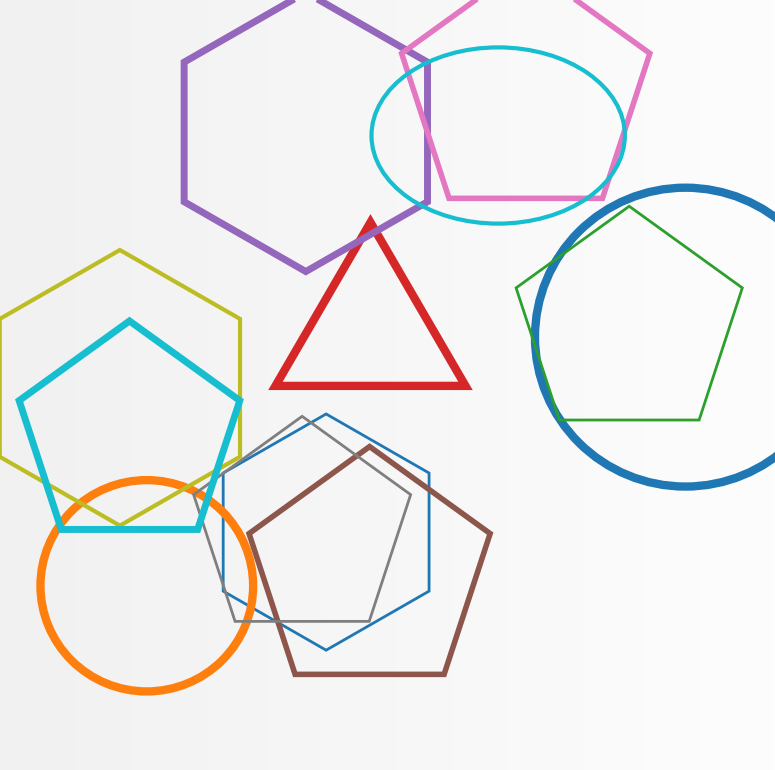[{"shape": "circle", "thickness": 3, "radius": 0.97, "center": [0.884, 0.562]}, {"shape": "hexagon", "thickness": 1, "radius": 0.77, "center": [0.421, 0.309]}, {"shape": "circle", "thickness": 3, "radius": 0.69, "center": [0.189, 0.239]}, {"shape": "pentagon", "thickness": 1, "radius": 0.77, "center": [0.812, 0.579]}, {"shape": "triangle", "thickness": 3, "radius": 0.71, "center": [0.478, 0.57]}, {"shape": "hexagon", "thickness": 2.5, "radius": 0.91, "center": [0.395, 0.829]}, {"shape": "pentagon", "thickness": 2, "radius": 0.82, "center": [0.477, 0.257]}, {"shape": "pentagon", "thickness": 2, "radius": 0.84, "center": [0.678, 0.879]}, {"shape": "pentagon", "thickness": 1, "radius": 0.74, "center": [0.39, 0.312]}, {"shape": "hexagon", "thickness": 1.5, "radius": 0.89, "center": [0.155, 0.496]}, {"shape": "oval", "thickness": 1.5, "radius": 0.82, "center": [0.643, 0.824]}, {"shape": "pentagon", "thickness": 2.5, "radius": 0.75, "center": [0.167, 0.433]}]